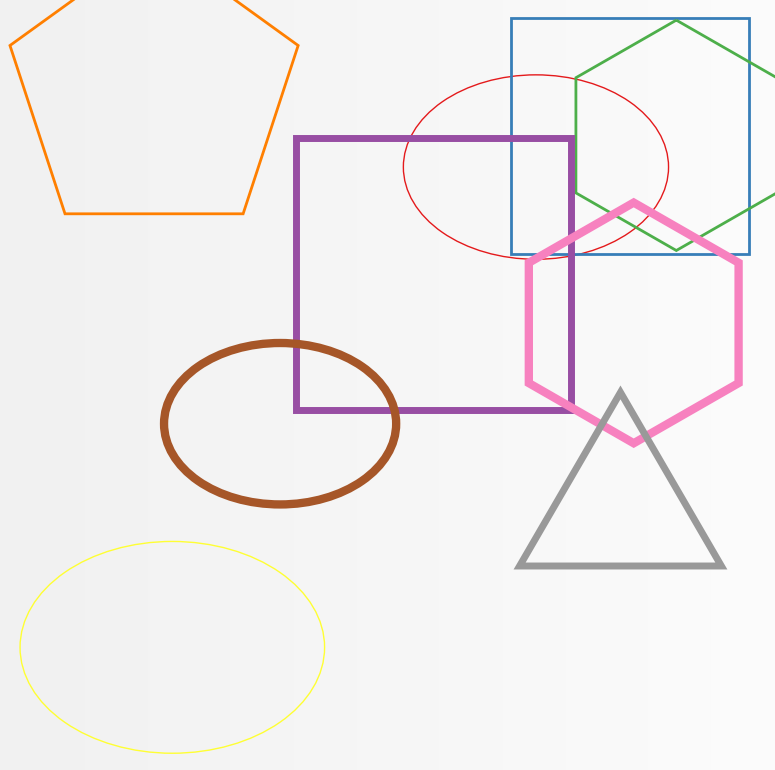[{"shape": "oval", "thickness": 0.5, "radius": 0.86, "center": [0.692, 0.783]}, {"shape": "square", "thickness": 1, "radius": 0.77, "center": [0.813, 0.823]}, {"shape": "hexagon", "thickness": 1, "radius": 0.75, "center": [0.873, 0.824]}, {"shape": "square", "thickness": 2.5, "radius": 0.88, "center": [0.559, 0.644]}, {"shape": "pentagon", "thickness": 1, "radius": 0.98, "center": [0.199, 0.88]}, {"shape": "oval", "thickness": 0.5, "radius": 0.98, "center": [0.222, 0.159]}, {"shape": "oval", "thickness": 3, "radius": 0.75, "center": [0.361, 0.45]}, {"shape": "hexagon", "thickness": 3, "radius": 0.78, "center": [0.818, 0.581]}, {"shape": "triangle", "thickness": 2.5, "radius": 0.75, "center": [0.801, 0.34]}]